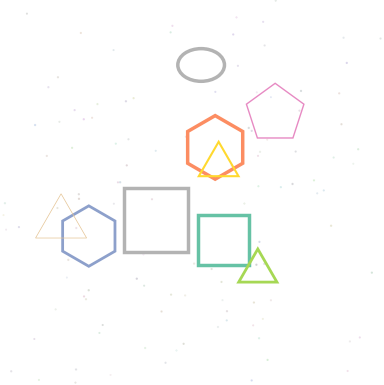[{"shape": "square", "thickness": 2.5, "radius": 0.33, "center": [0.58, 0.376]}, {"shape": "hexagon", "thickness": 2.5, "radius": 0.41, "center": [0.559, 0.617]}, {"shape": "hexagon", "thickness": 2, "radius": 0.39, "center": [0.231, 0.387]}, {"shape": "pentagon", "thickness": 1, "radius": 0.39, "center": [0.715, 0.705]}, {"shape": "triangle", "thickness": 2, "radius": 0.29, "center": [0.67, 0.296]}, {"shape": "triangle", "thickness": 1.5, "radius": 0.3, "center": [0.568, 0.572]}, {"shape": "triangle", "thickness": 0.5, "radius": 0.38, "center": [0.159, 0.42]}, {"shape": "oval", "thickness": 2.5, "radius": 0.3, "center": [0.522, 0.831]}, {"shape": "square", "thickness": 2.5, "radius": 0.42, "center": [0.406, 0.428]}]